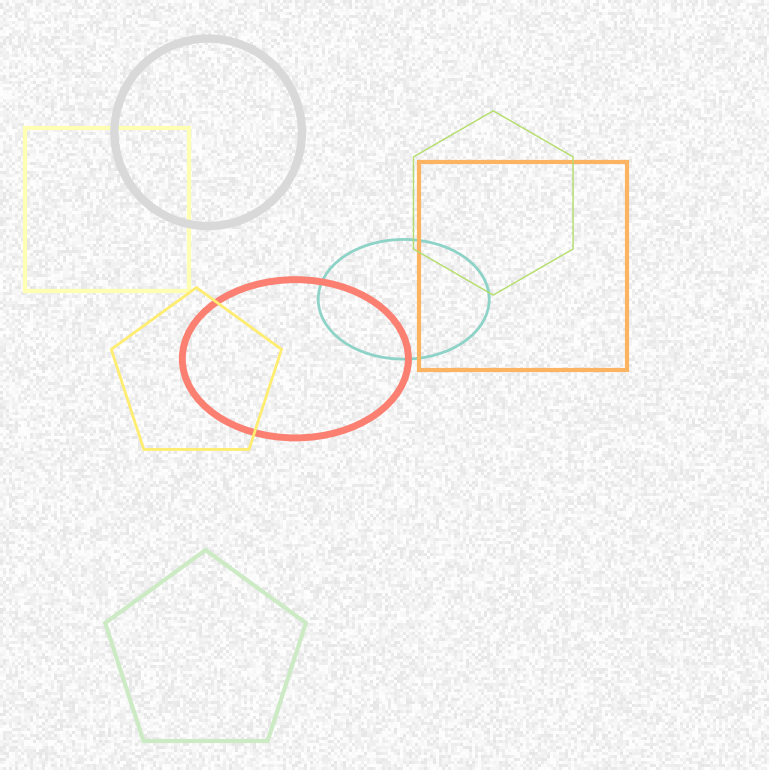[{"shape": "oval", "thickness": 1, "radius": 0.56, "center": [0.524, 0.611]}, {"shape": "square", "thickness": 1.5, "radius": 0.53, "center": [0.139, 0.728]}, {"shape": "oval", "thickness": 2.5, "radius": 0.73, "center": [0.384, 0.534]}, {"shape": "square", "thickness": 1.5, "radius": 0.68, "center": [0.679, 0.654]}, {"shape": "hexagon", "thickness": 0.5, "radius": 0.6, "center": [0.641, 0.736]}, {"shape": "circle", "thickness": 3, "radius": 0.61, "center": [0.27, 0.828]}, {"shape": "pentagon", "thickness": 1.5, "radius": 0.69, "center": [0.267, 0.149]}, {"shape": "pentagon", "thickness": 1, "radius": 0.58, "center": [0.255, 0.51]}]